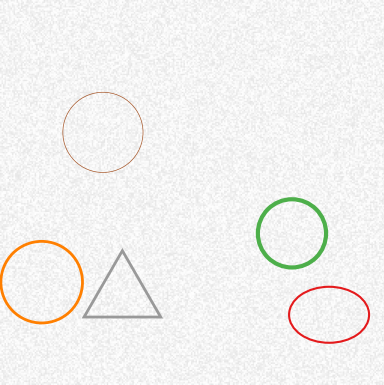[{"shape": "oval", "thickness": 1.5, "radius": 0.52, "center": [0.855, 0.182]}, {"shape": "circle", "thickness": 3, "radius": 0.44, "center": [0.758, 0.394]}, {"shape": "circle", "thickness": 2, "radius": 0.53, "center": [0.108, 0.267]}, {"shape": "circle", "thickness": 0.5, "radius": 0.52, "center": [0.267, 0.656]}, {"shape": "triangle", "thickness": 2, "radius": 0.57, "center": [0.318, 0.234]}]